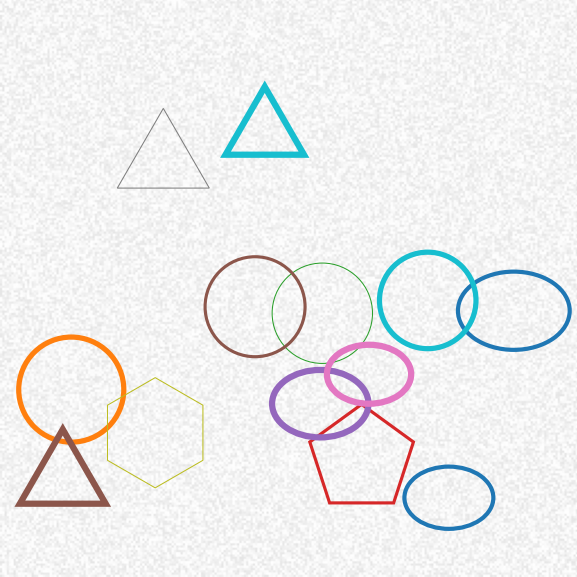[{"shape": "oval", "thickness": 2, "radius": 0.39, "center": [0.777, 0.137]}, {"shape": "oval", "thickness": 2, "radius": 0.48, "center": [0.89, 0.461]}, {"shape": "circle", "thickness": 2.5, "radius": 0.45, "center": [0.123, 0.324]}, {"shape": "circle", "thickness": 0.5, "radius": 0.43, "center": [0.558, 0.457]}, {"shape": "pentagon", "thickness": 1.5, "radius": 0.47, "center": [0.626, 0.205]}, {"shape": "oval", "thickness": 3, "radius": 0.42, "center": [0.555, 0.3]}, {"shape": "circle", "thickness": 1.5, "radius": 0.43, "center": [0.442, 0.468]}, {"shape": "triangle", "thickness": 3, "radius": 0.43, "center": [0.109, 0.17]}, {"shape": "oval", "thickness": 3, "radius": 0.36, "center": [0.639, 0.351]}, {"shape": "triangle", "thickness": 0.5, "radius": 0.46, "center": [0.283, 0.719]}, {"shape": "hexagon", "thickness": 0.5, "radius": 0.48, "center": [0.269, 0.25]}, {"shape": "circle", "thickness": 2.5, "radius": 0.42, "center": [0.741, 0.479]}, {"shape": "triangle", "thickness": 3, "radius": 0.39, "center": [0.458, 0.77]}]